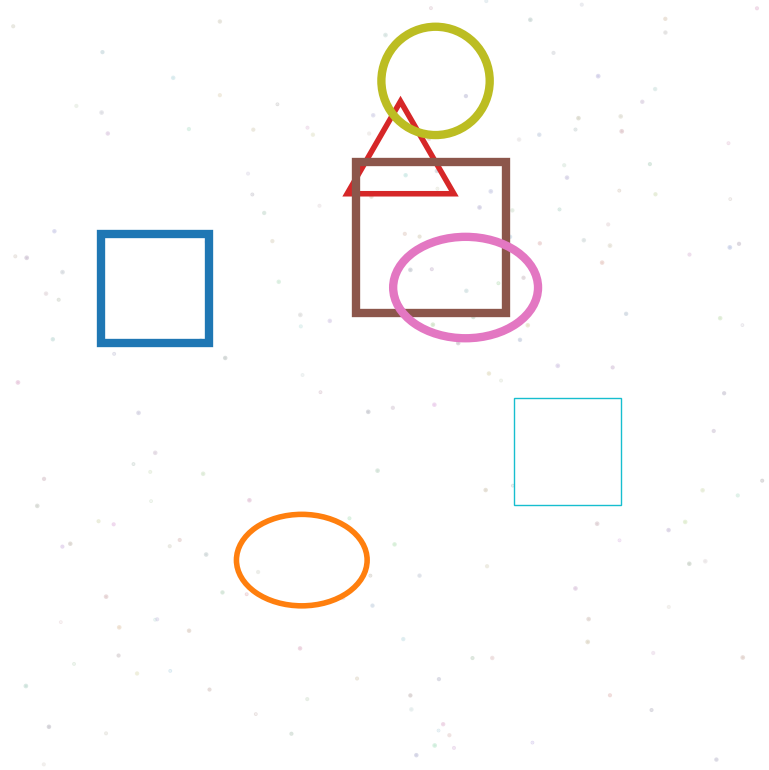[{"shape": "square", "thickness": 3, "radius": 0.35, "center": [0.201, 0.625]}, {"shape": "oval", "thickness": 2, "radius": 0.42, "center": [0.392, 0.273]}, {"shape": "triangle", "thickness": 2, "radius": 0.4, "center": [0.52, 0.788]}, {"shape": "square", "thickness": 3, "radius": 0.49, "center": [0.56, 0.691]}, {"shape": "oval", "thickness": 3, "radius": 0.47, "center": [0.605, 0.627]}, {"shape": "circle", "thickness": 3, "radius": 0.35, "center": [0.566, 0.895]}, {"shape": "square", "thickness": 0.5, "radius": 0.35, "center": [0.736, 0.414]}]